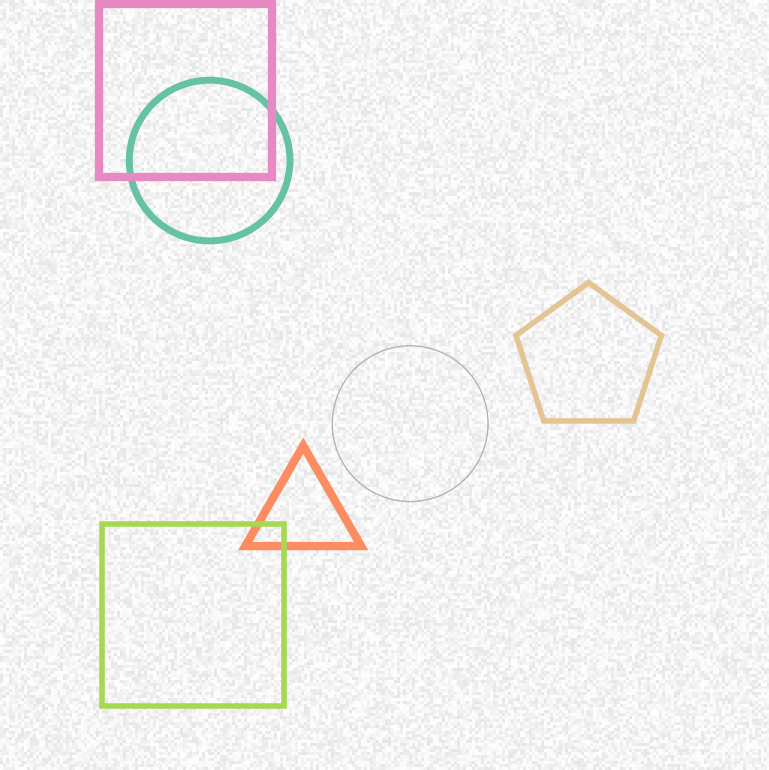[{"shape": "circle", "thickness": 2.5, "radius": 0.52, "center": [0.272, 0.791]}, {"shape": "triangle", "thickness": 3, "radius": 0.43, "center": [0.394, 0.334]}, {"shape": "square", "thickness": 3, "radius": 0.56, "center": [0.241, 0.882]}, {"shape": "square", "thickness": 2, "radius": 0.59, "center": [0.25, 0.202]}, {"shape": "pentagon", "thickness": 2, "radius": 0.5, "center": [0.764, 0.534]}, {"shape": "circle", "thickness": 0.5, "radius": 0.51, "center": [0.533, 0.45]}]